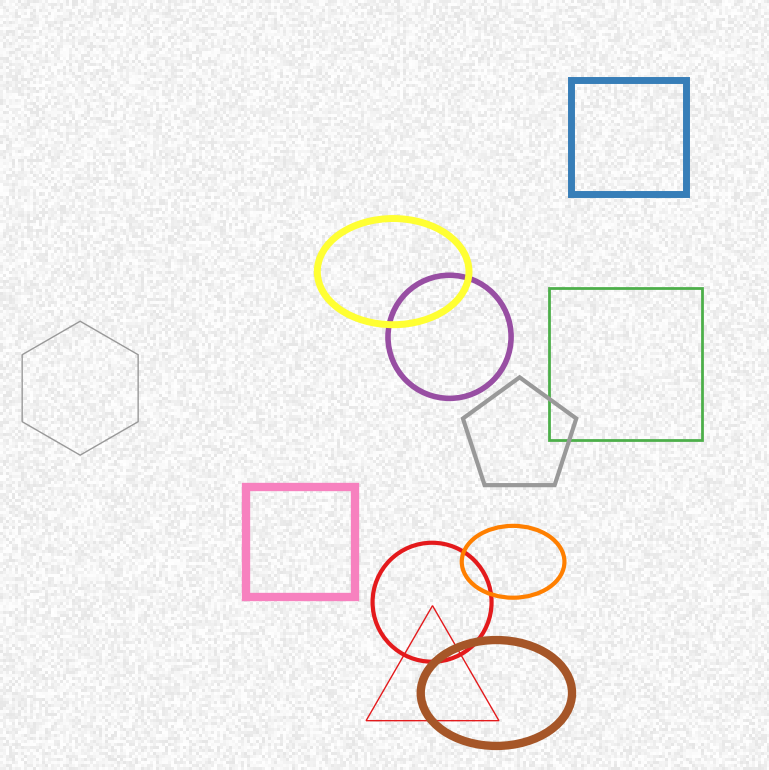[{"shape": "circle", "thickness": 1.5, "radius": 0.39, "center": [0.561, 0.218]}, {"shape": "triangle", "thickness": 0.5, "radius": 0.5, "center": [0.562, 0.114]}, {"shape": "square", "thickness": 2.5, "radius": 0.37, "center": [0.816, 0.822]}, {"shape": "square", "thickness": 1, "radius": 0.5, "center": [0.813, 0.527]}, {"shape": "circle", "thickness": 2, "radius": 0.4, "center": [0.584, 0.563]}, {"shape": "oval", "thickness": 1.5, "radius": 0.33, "center": [0.666, 0.27]}, {"shape": "oval", "thickness": 2.5, "radius": 0.49, "center": [0.511, 0.647]}, {"shape": "oval", "thickness": 3, "radius": 0.49, "center": [0.645, 0.1]}, {"shape": "square", "thickness": 3, "radius": 0.36, "center": [0.39, 0.296]}, {"shape": "pentagon", "thickness": 1.5, "radius": 0.39, "center": [0.675, 0.433]}, {"shape": "hexagon", "thickness": 0.5, "radius": 0.43, "center": [0.104, 0.496]}]